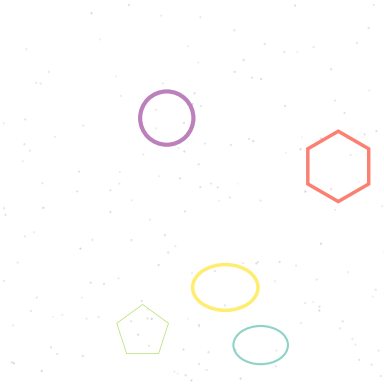[{"shape": "oval", "thickness": 1.5, "radius": 0.35, "center": [0.677, 0.104]}, {"shape": "hexagon", "thickness": 2.5, "radius": 0.46, "center": [0.879, 0.568]}, {"shape": "pentagon", "thickness": 0.5, "radius": 0.35, "center": [0.37, 0.139]}, {"shape": "circle", "thickness": 3, "radius": 0.35, "center": [0.433, 0.693]}, {"shape": "oval", "thickness": 2.5, "radius": 0.42, "center": [0.585, 0.253]}]